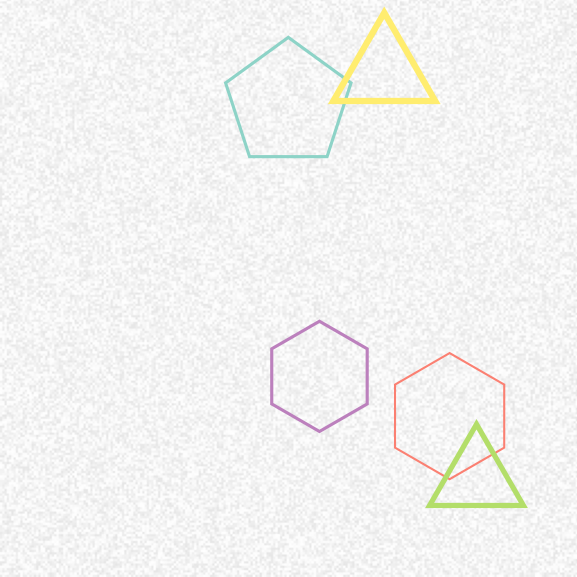[{"shape": "pentagon", "thickness": 1.5, "radius": 0.57, "center": [0.499, 0.82]}, {"shape": "hexagon", "thickness": 1, "radius": 0.55, "center": [0.779, 0.279]}, {"shape": "triangle", "thickness": 2.5, "radius": 0.47, "center": [0.825, 0.171]}, {"shape": "hexagon", "thickness": 1.5, "radius": 0.48, "center": [0.553, 0.347]}, {"shape": "triangle", "thickness": 3, "radius": 0.51, "center": [0.665, 0.875]}]